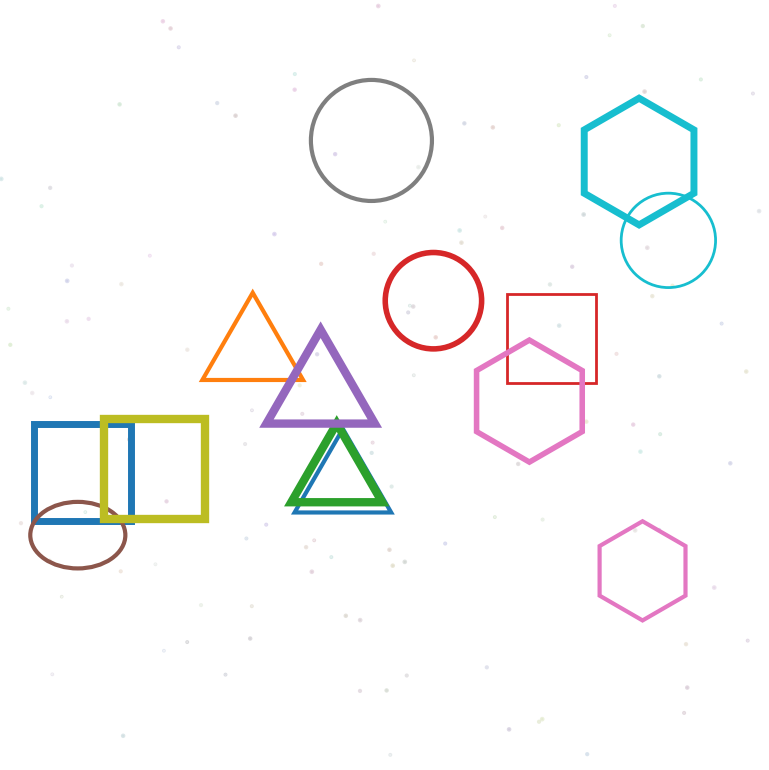[{"shape": "square", "thickness": 2.5, "radius": 0.32, "center": [0.107, 0.386]}, {"shape": "triangle", "thickness": 1.5, "radius": 0.36, "center": [0.445, 0.371]}, {"shape": "triangle", "thickness": 1.5, "radius": 0.38, "center": [0.328, 0.544]}, {"shape": "triangle", "thickness": 3, "radius": 0.34, "center": [0.437, 0.382]}, {"shape": "circle", "thickness": 2, "radius": 0.31, "center": [0.563, 0.609]}, {"shape": "square", "thickness": 1, "radius": 0.29, "center": [0.716, 0.561]}, {"shape": "triangle", "thickness": 3, "radius": 0.41, "center": [0.416, 0.491]}, {"shape": "oval", "thickness": 1.5, "radius": 0.31, "center": [0.101, 0.305]}, {"shape": "hexagon", "thickness": 2, "radius": 0.4, "center": [0.688, 0.479]}, {"shape": "hexagon", "thickness": 1.5, "radius": 0.32, "center": [0.834, 0.259]}, {"shape": "circle", "thickness": 1.5, "radius": 0.39, "center": [0.482, 0.818]}, {"shape": "square", "thickness": 3, "radius": 0.33, "center": [0.201, 0.391]}, {"shape": "hexagon", "thickness": 2.5, "radius": 0.41, "center": [0.83, 0.79]}, {"shape": "circle", "thickness": 1, "radius": 0.31, "center": [0.868, 0.688]}]